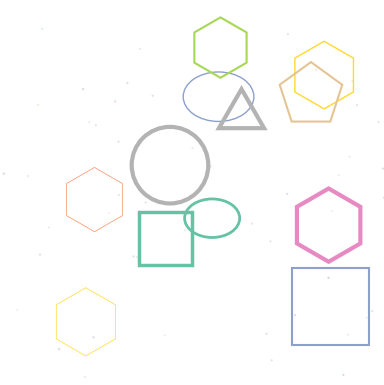[{"shape": "square", "thickness": 2.5, "radius": 0.35, "center": [0.43, 0.381]}, {"shape": "oval", "thickness": 2, "radius": 0.36, "center": [0.551, 0.433]}, {"shape": "hexagon", "thickness": 0.5, "radius": 0.42, "center": [0.245, 0.482]}, {"shape": "square", "thickness": 1.5, "radius": 0.5, "center": [0.859, 0.205]}, {"shape": "oval", "thickness": 1, "radius": 0.46, "center": [0.568, 0.749]}, {"shape": "hexagon", "thickness": 3, "radius": 0.48, "center": [0.854, 0.415]}, {"shape": "hexagon", "thickness": 1.5, "radius": 0.39, "center": [0.573, 0.876]}, {"shape": "hexagon", "thickness": 0.5, "radius": 0.44, "center": [0.223, 0.164]}, {"shape": "hexagon", "thickness": 1, "radius": 0.44, "center": [0.842, 0.805]}, {"shape": "pentagon", "thickness": 1.5, "radius": 0.43, "center": [0.808, 0.753]}, {"shape": "circle", "thickness": 3, "radius": 0.5, "center": [0.442, 0.571]}, {"shape": "triangle", "thickness": 3, "radius": 0.34, "center": [0.627, 0.701]}]